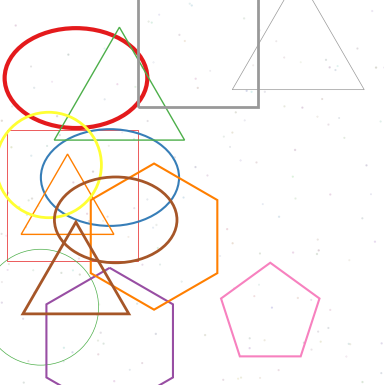[{"shape": "square", "thickness": 0.5, "radius": 0.85, "center": [0.189, 0.493]}, {"shape": "oval", "thickness": 3, "radius": 0.93, "center": [0.197, 0.797]}, {"shape": "oval", "thickness": 1.5, "radius": 0.9, "center": [0.286, 0.539]}, {"shape": "circle", "thickness": 0.5, "radius": 0.75, "center": [0.106, 0.202]}, {"shape": "triangle", "thickness": 1, "radius": 0.98, "center": [0.31, 0.734]}, {"shape": "hexagon", "thickness": 1.5, "radius": 0.95, "center": [0.285, 0.115]}, {"shape": "hexagon", "thickness": 1.5, "radius": 0.95, "center": [0.4, 0.385]}, {"shape": "triangle", "thickness": 1, "radius": 0.7, "center": [0.175, 0.461]}, {"shape": "circle", "thickness": 2, "radius": 0.68, "center": [0.126, 0.571]}, {"shape": "triangle", "thickness": 2, "radius": 0.79, "center": [0.197, 0.264]}, {"shape": "oval", "thickness": 2, "radius": 0.8, "center": [0.301, 0.429]}, {"shape": "pentagon", "thickness": 1.5, "radius": 0.67, "center": [0.702, 0.183]}, {"shape": "triangle", "thickness": 0.5, "radius": 0.99, "center": [0.775, 0.866]}, {"shape": "square", "thickness": 2, "radius": 0.78, "center": [0.514, 0.879]}]